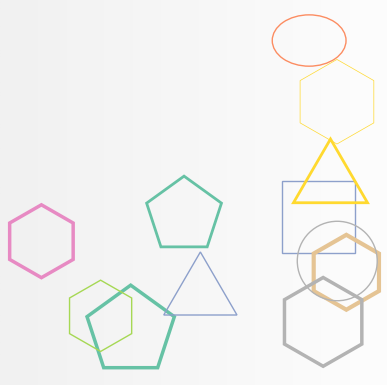[{"shape": "pentagon", "thickness": 2, "radius": 0.51, "center": [0.475, 0.441]}, {"shape": "pentagon", "thickness": 2.5, "radius": 0.59, "center": [0.337, 0.141]}, {"shape": "oval", "thickness": 1, "radius": 0.48, "center": [0.798, 0.895]}, {"shape": "square", "thickness": 1, "radius": 0.47, "center": [0.822, 0.437]}, {"shape": "triangle", "thickness": 1, "radius": 0.55, "center": [0.517, 0.236]}, {"shape": "hexagon", "thickness": 2.5, "radius": 0.47, "center": [0.107, 0.373]}, {"shape": "hexagon", "thickness": 1, "radius": 0.46, "center": [0.26, 0.18]}, {"shape": "hexagon", "thickness": 0.5, "radius": 0.55, "center": [0.87, 0.736]}, {"shape": "triangle", "thickness": 2, "radius": 0.55, "center": [0.853, 0.529]}, {"shape": "hexagon", "thickness": 3, "radius": 0.49, "center": [0.894, 0.293]}, {"shape": "circle", "thickness": 1, "radius": 0.52, "center": [0.87, 0.322]}, {"shape": "hexagon", "thickness": 2.5, "radius": 0.58, "center": [0.834, 0.164]}]